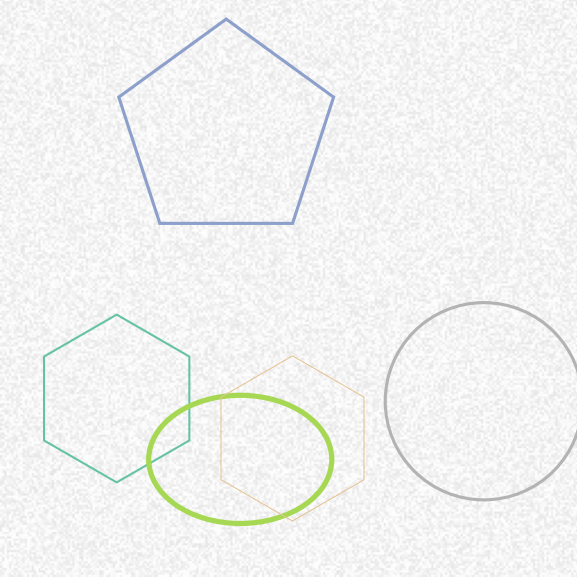[{"shape": "hexagon", "thickness": 1, "radius": 0.73, "center": [0.202, 0.309]}, {"shape": "pentagon", "thickness": 1.5, "radius": 0.98, "center": [0.392, 0.771]}, {"shape": "oval", "thickness": 2.5, "radius": 0.79, "center": [0.416, 0.204]}, {"shape": "hexagon", "thickness": 0.5, "radius": 0.71, "center": [0.506, 0.24]}, {"shape": "circle", "thickness": 1.5, "radius": 0.85, "center": [0.838, 0.304]}]